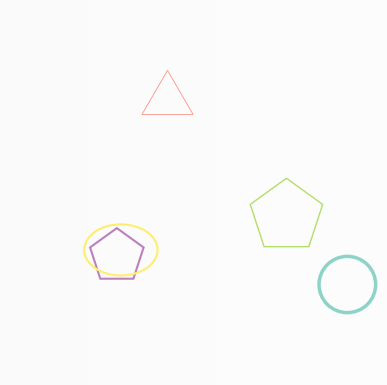[{"shape": "circle", "thickness": 2.5, "radius": 0.37, "center": [0.896, 0.261]}, {"shape": "triangle", "thickness": 0.5, "radius": 0.38, "center": [0.432, 0.741]}, {"shape": "pentagon", "thickness": 1, "radius": 0.49, "center": [0.739, 0.439]}, {"shape": "pentagon", "thickness": 1.5, "radius": 0.36, "center": [0.302, 0.335]}, {"shape": "oval", "thickness": 1.5, "radius": 0.47, "center": [0.312, 0.351]}]